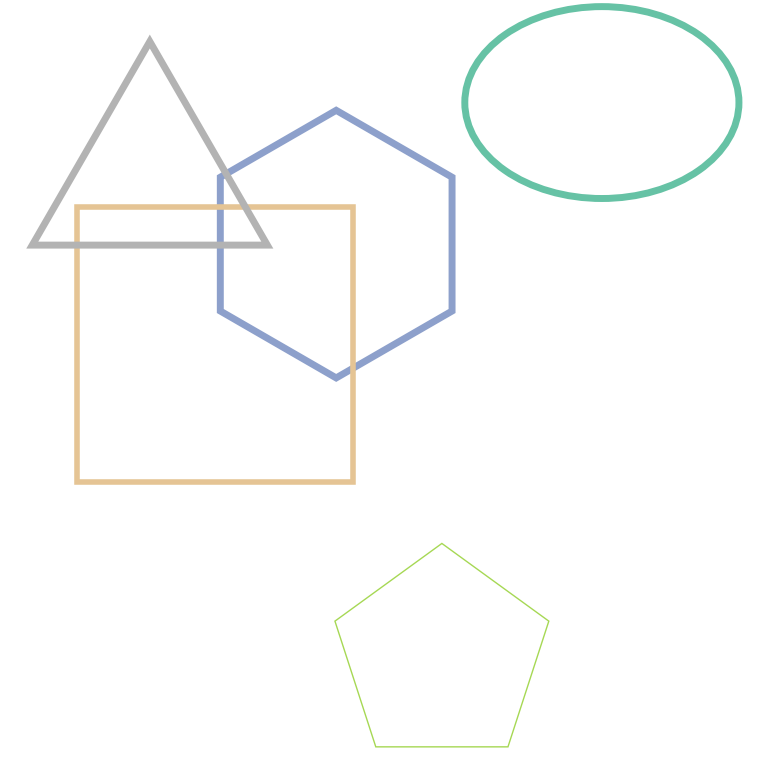[{"shape": "oval", "thickness": 2.5, "radius": 0.89, "center": [0.782, 0.867]}, {"shape": "hexagon", "thickness": 2.5, "radius": 0.87, "center": [0.437, 0.683]}, {"shape": "pentagon", "thickness": 0.5, "radius": 0.73, "center": [0.574, 0.148]}, {"shape": "square", "thickness": 2, "radius": 0.89, "center": [0.279, 0.552]}, {"shape": "triangle", "thickness": 2.5, "radius": 0.88, "center": [0.195, 0.77]}]